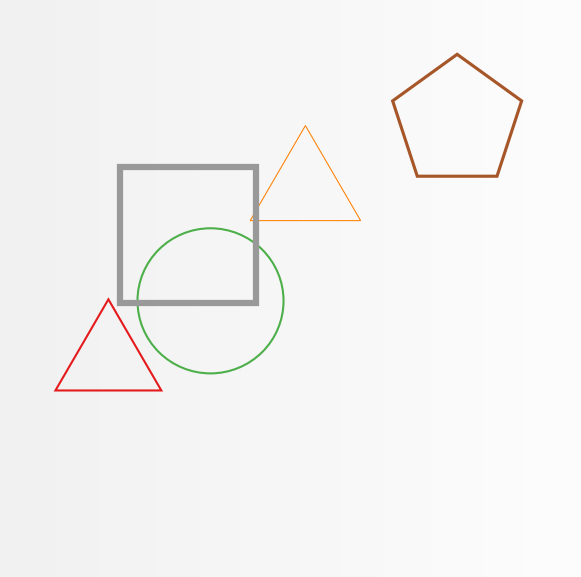[{"shape": "triangle", "thickness": 1, "radius": 0.53, "center": [0.186, 0.376]}, {"shape": "circle", "thickness": 1, "radius": 0.63, "center": [0.362, 0.478]}, {"shape": "triangle", "thickness": 0.5, "radius": 0.55, "center": [0.525, 0.672]}, {"shape": "pentagon", "thickness": 1.5, "radius": 0.58, "center": [0.786, 0.788]}, {"shape": "square", "thickness": 3, "radius": 0.59, "center": [0.324, 0.592]}]